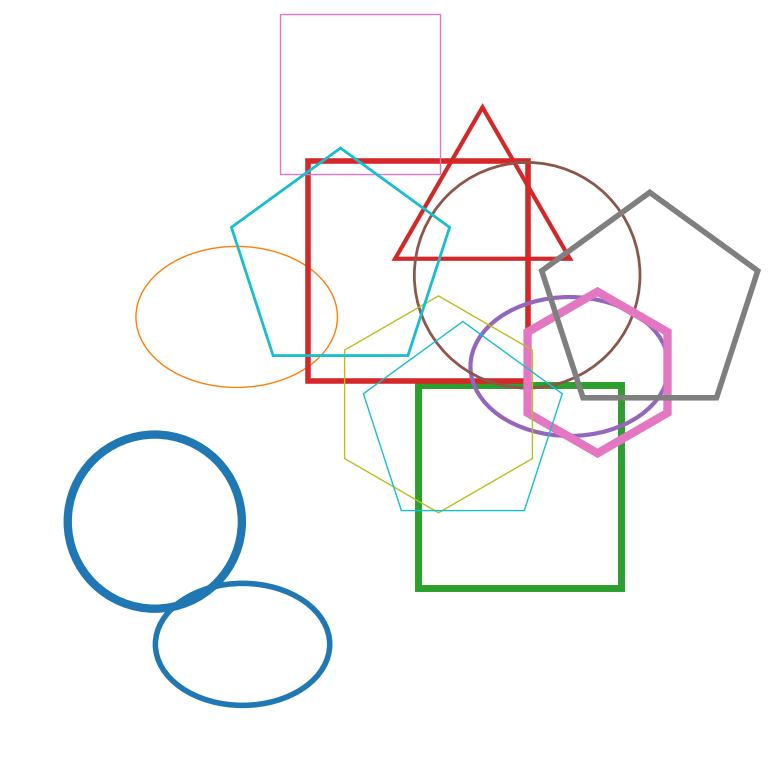[{"shape": "oval", "thickness": 2, "radius": 0.57, "center": [0.315, 0.163]}, {"shape": "circle", "thickness": 3, "radius": 0.57, "center": [0.201, 0.323]}, {"shape": "oval", "thickness": 0.5, "radius": 0.65, "center": [0.307, 0.588]}, {"shape": "square", "thickness": 2.5, "radius": 0.66, "center": [0.675, 0.368]}, {"shape": "triangle", "thickness": 1.5, "radius": 0.66, "center": [0.627, 0.73]}, {"shape": "square", "thickness": 2, "radius": 0.71, "center": [0.543, 0.648]}, {"shape": "oval", "thickness": 1.5, "radius": 0.64, "center": [0.74, 0.524]}, {"shape": "circle", "thickness": 1, "radius": 0.73, "center": [0.685, 0.642]}, {"shape": "square", "thickness": 0.5, "radius": 0.52, "center": [0.467, 0.878]}, {"shape": "hexagon", "thickness": 3, "radius": 0.52, "center": [0.776, 0.516]}, {"shape": "pentagon", "thickness": 2, "radius": 0.74, "center": [0.844, 0.603]}, {"shape": "hexagon", "thickness": 0.5, "radius": 0.7, "center": [0.57, 0.475]}, {"shape": "pentagon", "thickness": 0.5, "radius": 0.68, "center": [0.601, 0.447]}, {"shape": "pentagon", "thickness": 1, "radius": 0.74, "center": [0.442, 0.659]}]